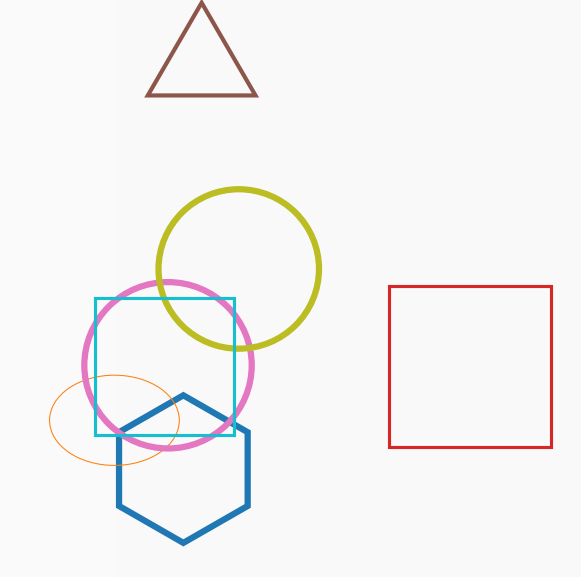[{"shape": "hexagon", "thickness": 3, "radius": 0.64, "center": [0.315, 0.187]}, {"shape": "oval", "thickness": 0.5, "radius": 0.56, "center": [0.197, 0.271]}, {"shape": "square", "thickness": 1.5, "radius": 0.7, "center": [0.809, 0.364]}, {"shape": "triangle", "thickness": 2, "radius": 0.53, "center": [0.347, 0.887]}, {"shape": "circle", "thickness": 3, "radius": 0.72, "center": [0.289, 0.367]}, {"shape": "circle", "thickness": 3, "radius": 0.69, "center": [0.411, 0.533]}, {"shape": "square", "thickness": 1.5, "radius": 0.6, "center": [0.283, 0.365]}]